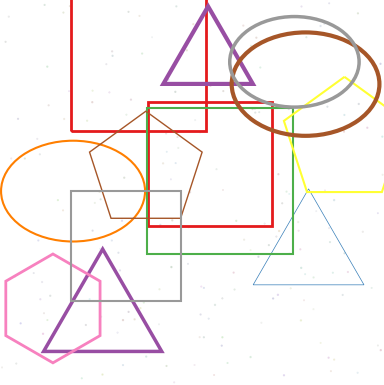[{"shape": "square", "thickness": 2, "radius": 0.88, "center": [0.359, 0.836]}, {"shape": "square", "thickness": 2, "radius": 0.8, "center": [0.546, 0.574]}, {"shape": "triangle", "thickness": 0.5, "radius": 0.83, "center": [0.801, 0.343]}, {"shape": "square", "thickness": 1.5, "radius": 0.95, "center": [0.571, 0.531]}, {"shape": "triangle", "thickness": 2.5, "radius": 0.89, "center": [0.267, 0.176]}, {"shape": "triangle", "thickness": 3, "radius": 0.67, "center": [0.54, 0.849]}, {"shape": "oval", "thickness": 1.5, "radius": 0.94, "center": [0.19, 0.504]}, {"shape": "pentagon", "thickness": 1.5, "radius": 0.83, "center": [0.895, 0.635]}, {"shape": "pentagon", "thickness": 1, "radius": 0.77, "center": [0.379, 0.557]}, {"shape": "oval", "thickness": 3, "radius": 0.96, "center": [0.794, 0.782]}, {"shape": "hexagon", "thickness": 2, "radius": 0.71, "center": [0.137, 0.199]}, {"shape": "square", "thickness": 1.5, "radius": 0.72, "center": [0.328, 0.36]}, {"shape": "oval", "thickness": 2.5, "radius": 0.84, "center": [0.765, 0.839]}]